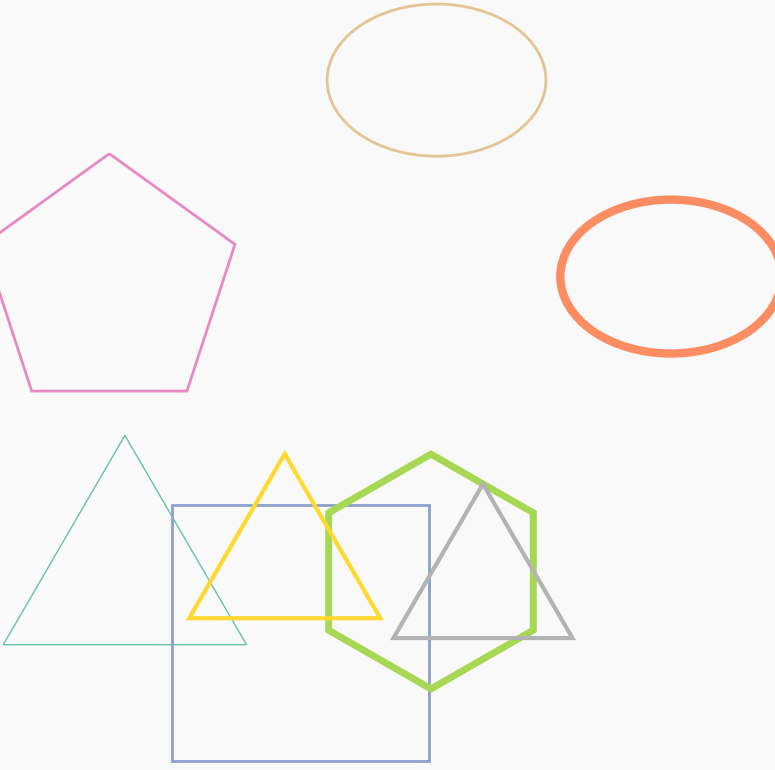[{"shape": "triangle", "thickness": 0.5, "radius": 0.91, "center": [0.161, 0.253]}, {"shape": "oval", "thickness": 3, "radius": 0.71, "center": [0.866, 0.641]}, {"shape": "square", "thickness": 1, "radius": 0.83, "center": [0.387, 0.178]}, {"shape": "pentagon", "thickness": 1, "radius": 0.85, "center": [0.141, 0.63]}, {"shape": "hexagon", "thickness": 2.5, "radius": 0.76, "center": [0.556, 0.258]}, {"shape": "triangle", "thickness": 1.5, "radius": 0.71, "center": [0.367, 0.268]}, {"shape": "oval", "thickness": 1, "radius": 0.71, "center": [0.563, 0.896]}, {"shape": "triangle", "thickness": 1.5, "radius": 0.67, "center": [0.623, 0.238]}]